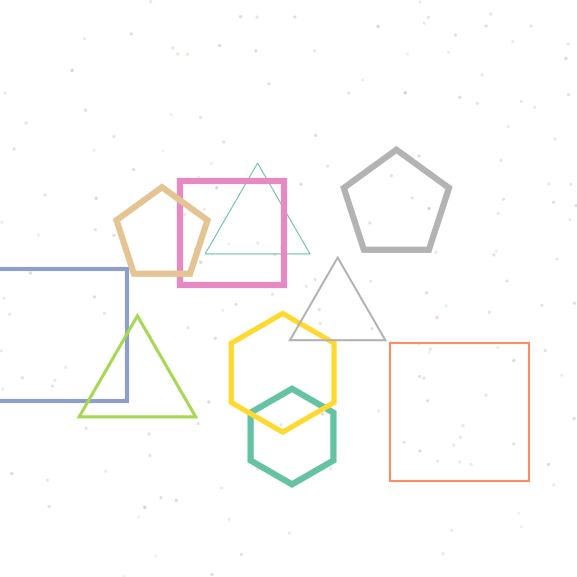[{"shape": "triangle", "thickness": 0.5, "radius": 0.52, "center": [0.446, 0.612]}, {"shape": "hexagon", "thickness": 3, "radius": 0.41, "center": [0.506, 0.243]}, {"shape": "square", "thickness": 1, "radius": 0.6, "center": [0.796, 0.286]}, {"shape": "square", "thickness": 2, "radius": 0.57, "center": [0.105, 0.419]}, {"shape": "square", "thickness": 3, "radius": 0.45, "center": [0.402, 0.596]}, {"shape": "triangle", "thickness": 1.5, "radius": 0.58, "center": [0.238, 0.336]}, {"shape": "hexagon", "thickness": 2.5, "radius": 0.51, "center": [0.489, 0.354]}, {"shape": "pentagon", "thickness": 3, "radius": 0.41, "center": [0.28, 0.592]}, {"shape": "pentagon", "thickness": 3, "radius": 0.48, "center": [0.686, 0.644]}, {"shape": "triangle", "thickness": 1, "radius": 0.48, "center": [0.585, 0.458]}]